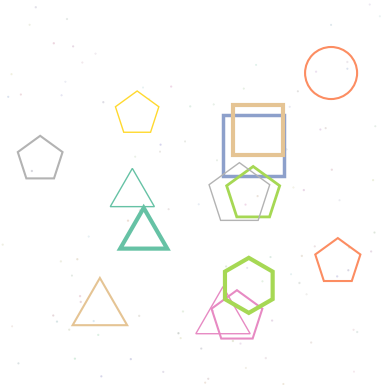[{"shape": "triangle", "thickness": 1, "radius": 0.33, "center": [0.344, 0.496]}, {"shape": "triangle", "thickness": 3, "radius": 0.35, "center": [0.373, 0.39]}, {"shape": "circle", "thickness": 1.5, "radius": 0.34, "center": [0.86, 0.81]}, {"shape": "pentagon", "thickness": 1.5, "radius": 0.31, "center": [0.877, 0.32]}, {"shape": "square", "thickness": 2.5, "radius": 0.4, "center": [0.659, 0.622]}, {"shape": "triangle", "thickness": 1, "radius": 0.41, "center": [0.579, 0.174]}, {"shape": "pentagon", "thickness": 1.5, "radius": 0.35, "center": [0.615, 0.177]}, {"shape": "hexagon", "thickness": 3, "radius": 0.36, "center": [0.646, 0.259]}, {"shape": "pentagon", "thickness": 2, "radius": 0.36, "center": [0.658, 0.495]}, {"shape": "pentagon", "thickness": 1, "radius": 0.3, "center": [0.356, 0.704]}, {"shape": "triangle", "thickness": 1.5, "radius": 0.41, "center": [0.259, 0.196]}, {"shape": "square", "thickness": 3, "radius": 0.33, "center": [0.67, 0.663]}, {"shape": "pentagon", "thickness": 1, "radius": 0.41, "center": [0.622, 0.495]}, {"shape": "pentagon", "thickness": 1.5, "radius": 0.31, "center": [0.104, 0.586]}]